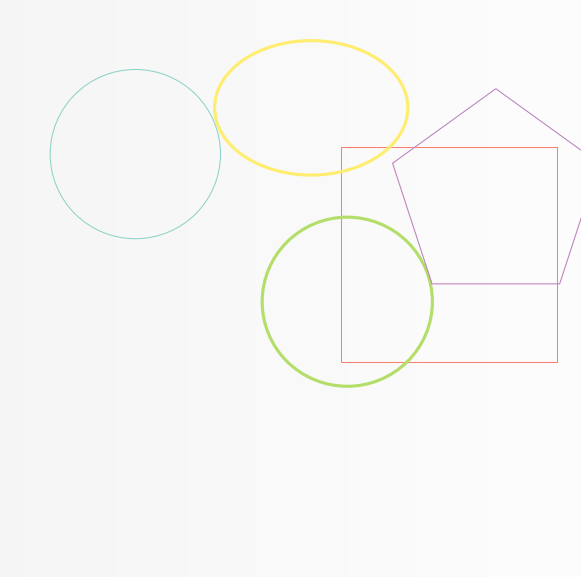[{"shape": "circle", "thickness": 0.5, "radius": 0.73, "center": [0.233, 0.732]}, {"shape": "square", "thickness": 0.5, "radius": 0.93, "center": [0.773, 0.558]}, {"shape": "circle", "thickness": 1.5, "radius": 0.73, "center": [0.597, 0.477]}, {"shape": "pentagon", "thickness": 0.5, "radius": 0.93, "center": [0.853, 0.659]}, {"shape": "oval", "thickness": 1.5, "radius": 0.83, "center": [0.535, 0.812]}]